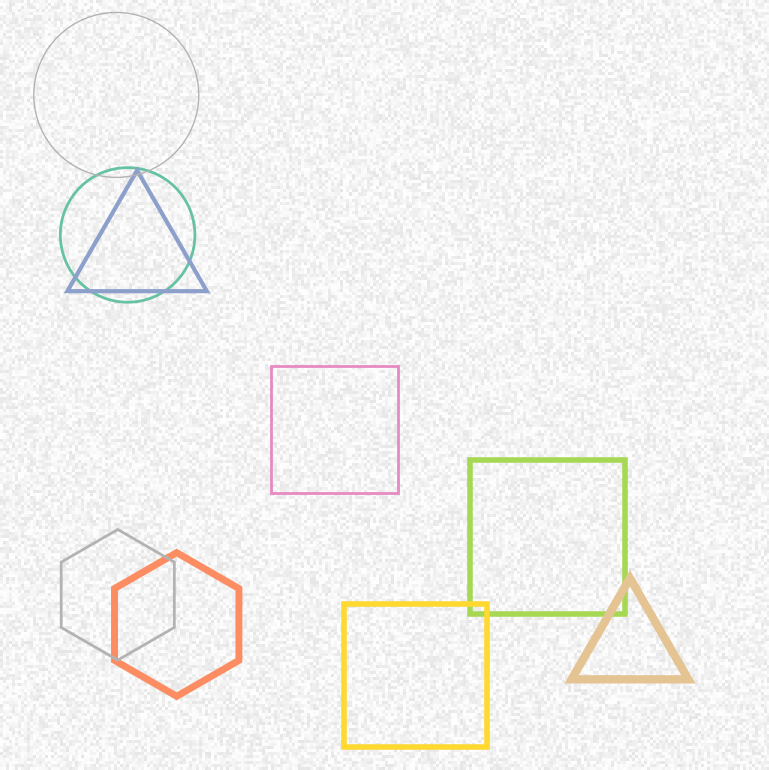[{"shape": "circle", "thickness": 1, "radius": 0.44, "center": [0.166, 0.695]}, {"shape": "hexagon", "thickness": 2.5, "radius": 0.47, "center": [0.229, 0.189]}, {"shape": "triangle", "thickness": 1.5, "radius": 0.52, "center": [0.178, 0.674]}, {"shape": "square", "thickness": 1, "radius": 0.41, "center": [0.434, 0.442]}, {"shape": "square", "thickness": 2, "radius": 0.5, "center": [0.711, 0.302]}, {"shape": "square", "thickness": 2, "radius": 0.46, "center": [0.539, 0.123]}, {"shape": "triangle", "thickness": 3, "radius": 0.44, "center": [0.818, 0.162]}, {"shape": "circle", "thickness": 0.5, "radius": 0.54, "center": [0.151, 0.877]}, {"shape": "hexagon", "thickness": 1, "radius": 0.42, "center": [0.153, 0.228]}]